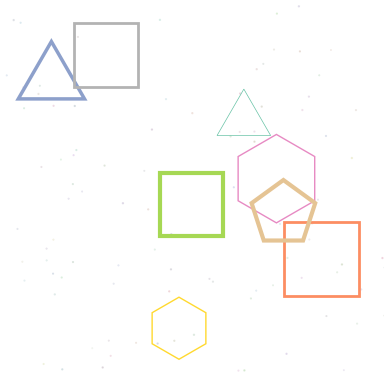[{"shape": "triangle", "thickness": 0.5, "radius": 0.4, "center": [0.633, 0.688]}, {"shape": "square", "thickness": 2, "radius": 0.48, "center": [0.835, 0.327]}, {"shape": "triangle", "thickness": 2.5, "radius": 0.5, "center": [0.133, 0.793]}, {"shape": "hexagon", "thickness": 1, "radius": 0.57, "center": [0.718, 0.536]}, {"shape": "square", "thickness": 3, "radius": 0.41, "center": [0.498, 0.468]}, {"shape": "hexagon", "thickness": 1, "radius": 0.4, "center": [0.465, 0.147]}, {"shape": "pentagon", "thickness": 3, "radius": 0.43, "center": [0.736, 0.446]}, {"shape": "square", "thickness": 2, "radius": 0.41, "center": [0.276, 0.857]}]